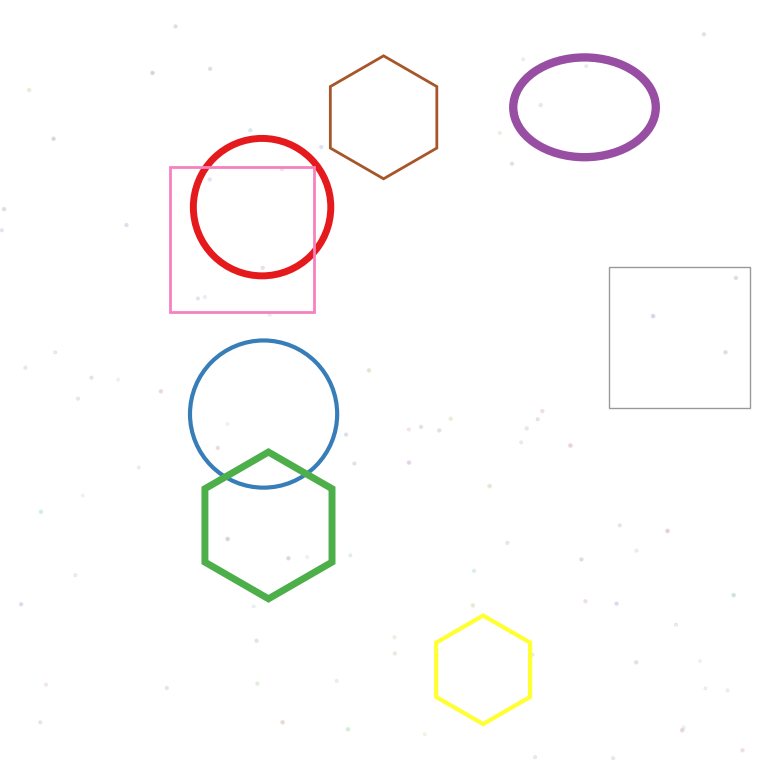[{"shape": "circle", "thickness": 2.5, "radius": 0.45, "center": [0.34, 0.731]}, {"shape": "circle", "thickness": 1.5, "radius": 0.48, "center": [0.342, 0.462]}, {"shape": "hexagon", "thickness": 2.5, "radius": 0.48, "center": [0.349, 0.318]}, {"shape": "oval", "thickness": 3, "radius": 0.46, "center": [0.759, 0.861]}, {"shape": "hexagon", "thickness": 1.5, "radius": 0.35, "center": [0.627, 0.13]}, {"shape": "hexagon", "thickness": 1, "radius": 0.4, "center": [0.498, 0.848]}, {"shape": "square", "thickness": 1, "radius": 0.47, "center": [0.314, 0.689]}, {"shape": "square", "thickness": 0.5, "radius": 0.46, "center": [0.883, 0.561]}]